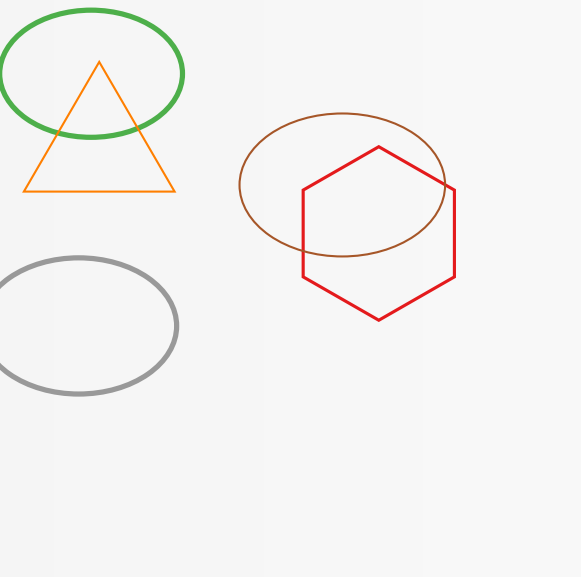[{"shape": "hexagon", "thickness": 1.5, "radius": 0.75, "center": [0.652, 0.595]}, {"shape": "oval", "thickness": 2.5, "radius": 0.79, "center": [0.157, 0.871]}, {"shape": "triangle", "thickness": 1, "radius": 0.75, "center": [0.171, 0.742]}, {"shape": "oval", "thickness": 1, "radius": 0.88, "center": [0.589, 0.679]}, {"shape": "oval", "thickness": 2.5, "radius": 0.84, "center": [0.135, 0.435]}]